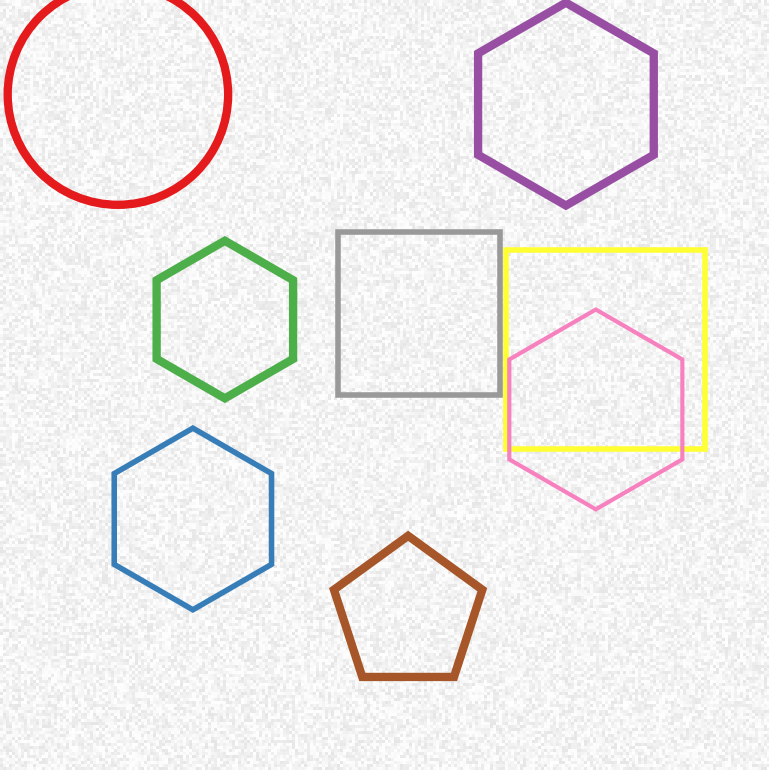[{"shape": "circle", "thickness": 3, "radius": 0.72, "center": [0.153, 0.877]}, {"shape": "hexagon", "thickness": 2, "radius": 0.59, "center": [0.25, 0.326]}, {"shape": "hexagon", "thickness": 3, "radius": 0.51, "center": [0.292, 0.585]}, {"shape": "hexagon", "thickness": 3, "radius": 0.66, "center": [0.735, 0.865]}, {"shape": "square", "thickness": 2, "radius": 0.64, "center": [0.787, 0.546]}, {"shape": "pentagon", "thickness": 3, "radius": 0.51, "center": [0.53, 0.203]}, {"shape": "hexagon", "thickness": 1.5, "radius": 0.65, "center": [0.774, 0.468]}, {"shape": "square", "thickness": 2, "radius": 0.53, "center": [0.544, 0.593]}]